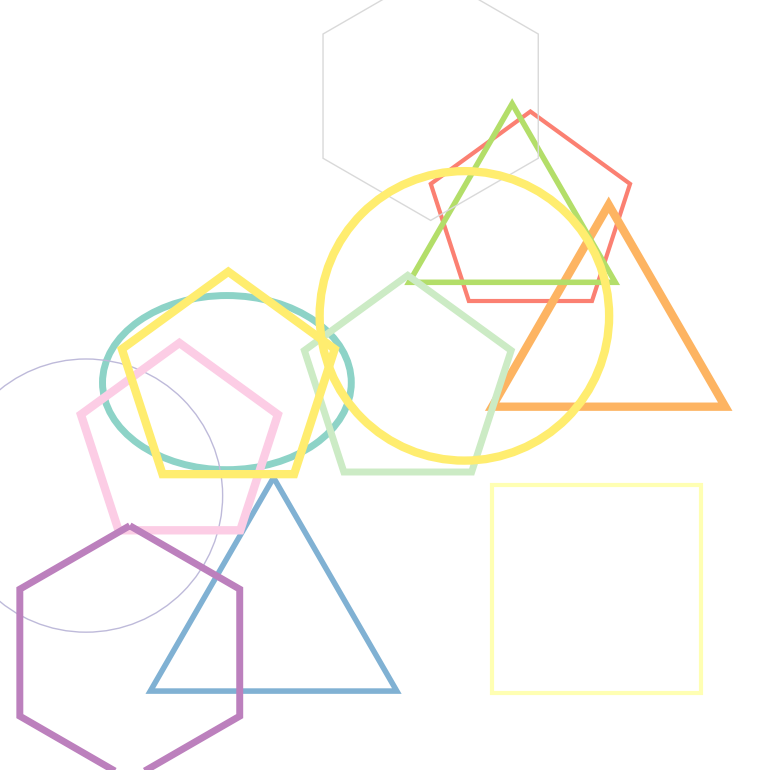[{"shape": "oval", "thickness": 2.5, "radius": 0.81, "center": [0.295, 0.503]}, {"shape": "square", "thickness": 1.5, "radius": 0.68, "center": [0.775, 0.235]}, {"shape": "circle", "thickness": 0.5, "radius": 0.89, "center": [0.112, 0.356]}, {"shape": "pentagon", "thickness": 1.5, "radius": 0.68, "center": [0.689, 0.719]}, {"shape": "triangle", "thickness": 2, "radius": 0.92, "center": [0.355, 0.195]}, {"shape": "triangle", "thickness": 3, "radius": 0.87, "center": [0.791, 0.559]}, {"shape": "triangle", "thickness": 2, "radius": 0.77, "center": [0.665, 0.711]}, {"shape": "pentagon", "thickness": 3, "radius": 0.67, "center": [0.233, 0.42]}, {"shape": "hexagon", "thickness": 0.5, "radius": 0.81, "center": [0.559, 0.875]}, {"shape": "hexagon", "thickness": 2.5, "radius": 0.82, "center": [0.169, 0.152]}, {"shape": "pentagon", "thickness": 2.5, "radius": 0.71, "center": [0.53, 0.501]}, {"shape": "circle", "thickness": 3, "radius": 0.94, "center": [0.603, 0.59]}, {"shape": "pentagon", "thickness": 3, "radius": 0.73, "center": [0.297, 0.502]}]